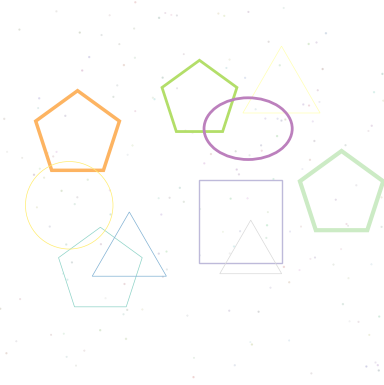[{"shape": "pentagon", "thickness": 0.5, "radius": 0.57, "center": [0.261, 0.295]}, {"shape": "triangle", "thickness": 0.5, "radius": 0.58, "center": [0.731, 0.764]}, {"shape": "square", "thickness": 1, "radius": 0.54, "center": [0.626, 0.426]}, {"shape": "triangle", "thickness": 0.5, "radius": 0.56, "center": [0.336, 0.338]}, {"shape": "pentagon", "thickness": 2.5, "radius": 0.57, "center": [0.201, 0.65]}, {"shape": "pentagon", "thickness": 2, "radius": 0.51, "center": [0.518, 0.741]}, {"shape": "triangle", "thickness": 0.5, "radius": 0.46, "center": [0.651, 0.335]}, {"shape": "oval", "thickness": 2, "radius": 0.57, "center": [0.644, 0.666]}, {"shape": "pentagon", "thickness": 3, "radius": 0.57, "center": [0.887, 0.494]}, {"shape": "circle", "thickness": 0.5, "radius": 0.57, "center": [0.18, 0.467]}]